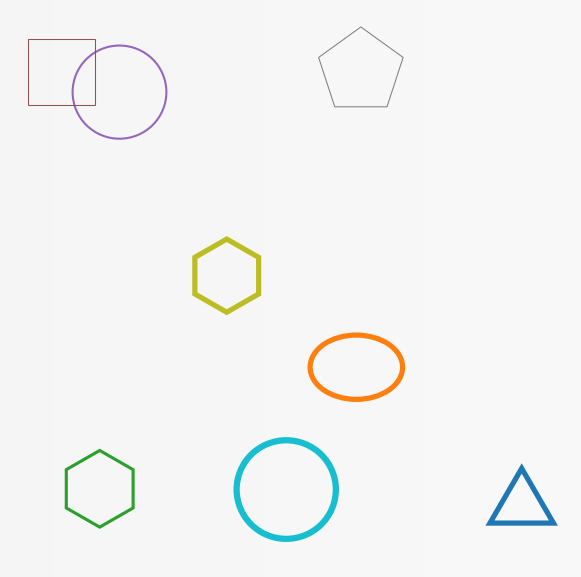[{"shape": "triangle", "thickness": 2.5, "radius": 0.32, "center": [0.898, 0.125]}, {"shape": "oval", "thickness": 2.5, "radius": 0.4, "center": [0.613, 0.363]}, {"shape": "hexagon", "thickness": 1.5, "radius": 0.33, "center": [0.172, 0.153]}, {"shape": "circle", "thickness": 1, "radius": 0.4, "center": [0.206, 0.84]}, {"shape": "square", "thickness": 0.5, "radius": 0.29, "center": [0.106, 0.874]}, {"shape": "pentagon", "thickness": 0.5, "radius": 0.38, "center": [0.621, 0.876]}, {"shape": "hexagon", "thickness": 2.5, "radius": 0.32, "center": [0.39, 0.522]}, {"shape": "circle", "thickness": 3, "radius": 0.43, "center": [0.492, 0.151]}]